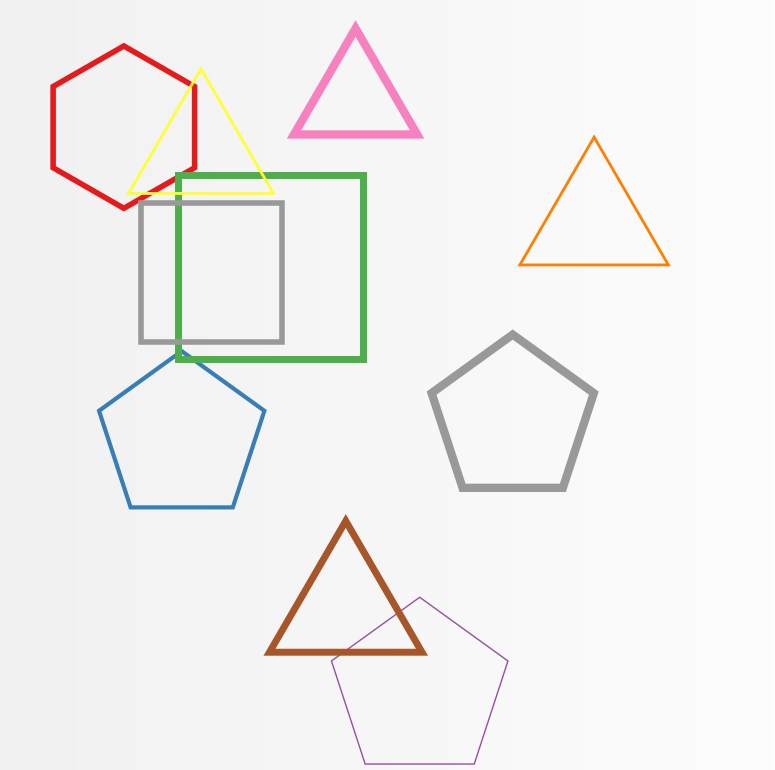[{"shape": "hexagon", "thickness": 2, "radius": 0.53, "center": [0.16, 0.835]}, {"shape": "pentagon", "thickness": 1.5, "radius": 0.56, "center": [0.234, 0.432]}, {"shape": "square", "thickness": 2.5, "radius": 0.6, "center": [0.349, 0.653]}, {"shape": "pentagon", "thickness": 0.5, "radius": 0.6, "center": [0.542, 0.105]}, {"shape": "triangle", "thickness": 1, "radius": 0.55, "center": [0.767, 0.711]}, {"shape": "triangle", "thickness": 1, "radius": 0.54, "center": [0.259, 0.803]}, {"shape": "triangle", "thickness": 2.5, "radius": 0.57, "center": [0.446, 0.21]}, {"shape": "triangle", "thickness": 3, "radius": 0.46, "center": [0.459, 0.871]}, {"shape": "pentagon", "thickness": 3, "radius": 0.55, "center": [0.662, 0.455]}, {"shape": "square", "thickness": 2, "radius": 0.45, "center": [0.273, 0.646]}]